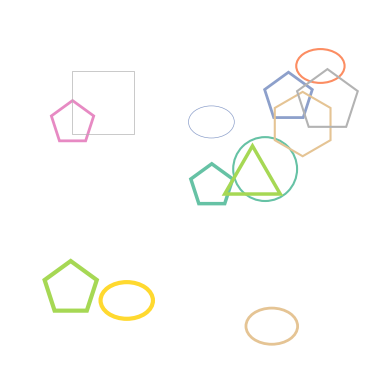[{"shape": "circle", "thickness": 1.5, "radius": 0.41, "center": [0.689, 0.561]}, {"shape": "pentagon", "thickness": 2.5, "radius": 0.29, "center": [0.55, 0.517]}, {"shape": "oval", "thickness": 1.5, "radius": 0.31, "center": [0.832, 0.829]}, {"shape": "oval", "thickness": 0.5, "radius": 0.3, "center": [0.549, 0.683]}, {"shape": "pentagon", "thickness": 2, "radius": 0.33, "center": [0.749, 0.747]}, {"shape": "pentagon", "thickness": 2, "radius": 0.29, "center": [0.188, 0.681]}, {"shape": "triangle", "thickness": 2.5, "radius": 0.42, "center": [0.656, 0.538]}, {"shape": "pentagon", "thickness": 3, "radius": 0.36, "center": [0.184, 0.251]}, {"shape": "oval", "thickness": 3, "radius": 0.34, "center": [0.329, 0.22]}, {"shape": "hexagon", "thickness": 1.5, "radius": 0.42, "center": [0.786, 0.678]}, {"shape": "oval", "thickness": 2, "radius": 0.34, "center": [0.706, 0.153]}, {"shape": "square", "thickness": 0.5, "radius": 0.41, "center": [0.267, 0.734]}, {"shape": "pentagon", "thickness": 1.5, "radius": 0.41, "center": [0.85, 0.738]}]